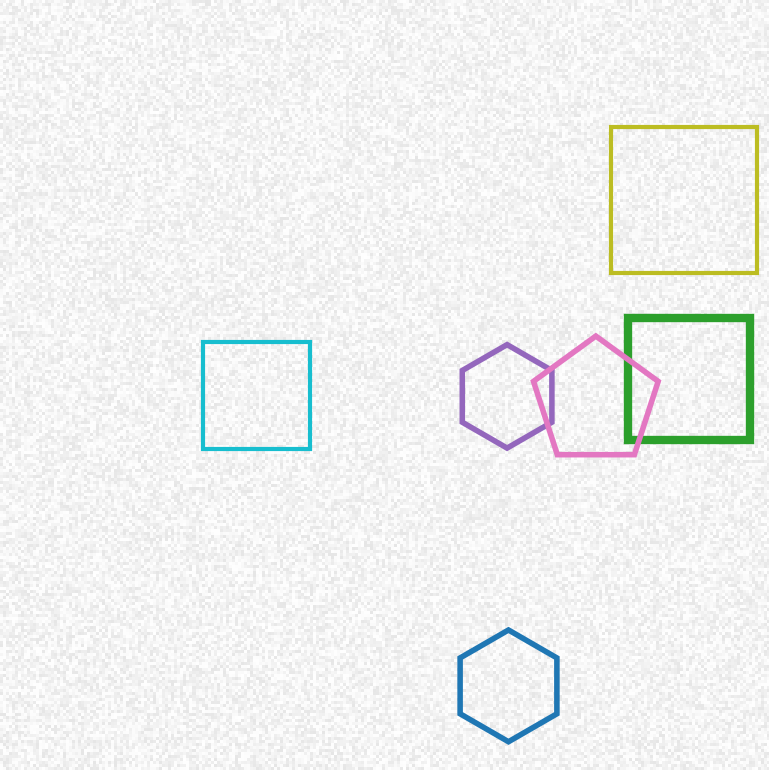[{"shape": "hexagon", "thickness": 2, "radius": 0.36, "center": [0.66, 0.109]}, {"shape": "square", "thickness": 3, "radius": 0.4, "center": [0.895, 0.508]}, {"shape": "hexagon", "thickness": 2, "radius": 0.34, "center": [0.659, 0.485]}, {"shape": "pentagon", "thickness": 2, "radius": 0.43, "center": [0.774, 0.478]}, {"shape": "square", "thickness": 1.5, "radius": 0.47, "center": [0.888, 0.74]}, {"shape": "square", "thickness": 1.5, "radius": 0.35, "center": [0.333, 0.487]}]